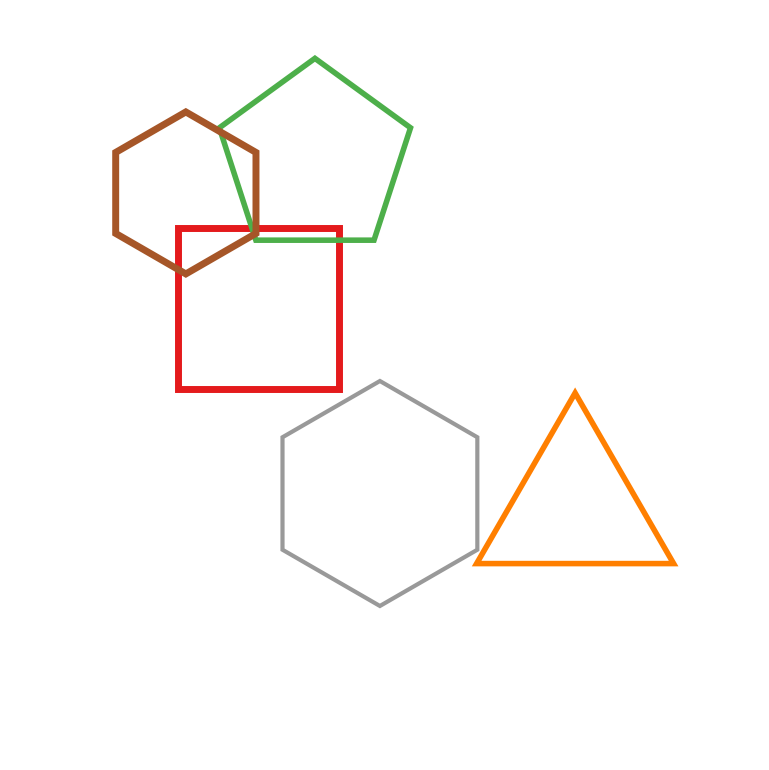[{"shape": "square", "thickness": 2.5, "radius": 0.52, "center": [0.336, 0.599]}, {"shape": "pentagon", "thickness": 2, "radius": 0.65, "center": [0.409, 0.794]}, {"shape": "triangle", "thickness": 2, "radius": 0.74, "center": [0.747, 0.342]}, {"shape": "hexagon", "thickness": 2.5, "radius": 0.53, "center": [0.241, 0.749]}, {"shape": "hexagon", "thickness": 1.5, "radius": 0.73, "center": [0.493, 0.359]}]